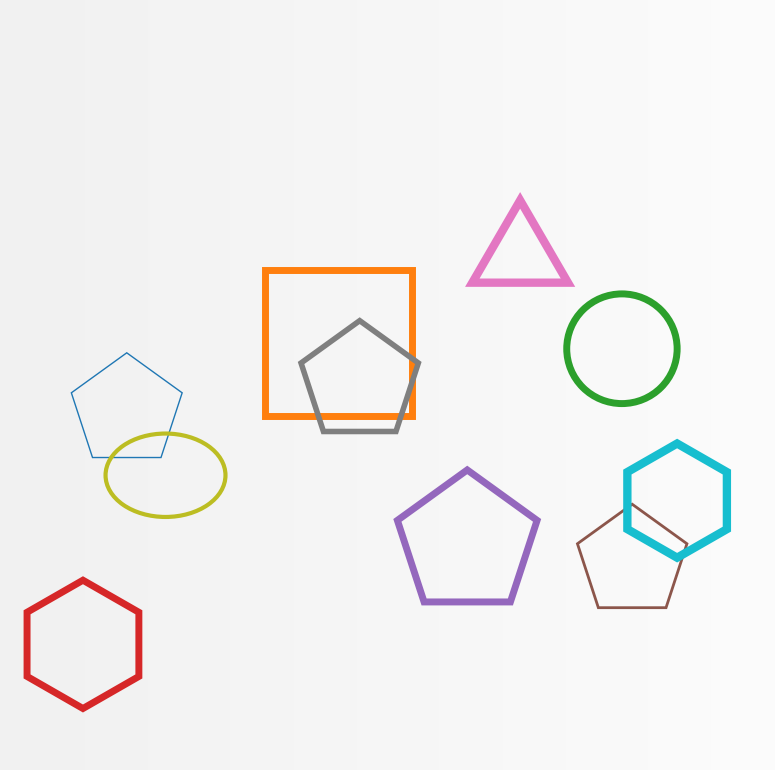[{"shape": "pentagon", "thickness": 0.5, "radius": 0.38, "center": [0.164, 0.467]}, {"shape": "square", "thickness": 2.5, "radius": 0.48, "center": [0.437, 0.554]}, {"shape": "circle", "thickness": 2.5, "radius": 0.36, "center": [0.802, 0.547]}, {"shape": "hexagon", "thickness": 2.5, "radius": 0.42, "center": [0.107, 0.163]}, {"shape": "pentagon", "thickness": 2.5, "radius": 0.47, "center": [0.603, 0.295]}, {"shape": "pentagon", "thickness": 1, "radius": 0.37, "center": [0.816, 0.271]}, {"shape": "triangle", "thickness": 3, "radius": 0.36, "center": [0.671, 0.669]}, {"shape": "pentagon", "thickness": 2, "radius": 0.4, "center": [0.464, 0.504]}, {"shape": "oval", "thickness": 1.5, "radius": 0.39, "center": [0.214, 0.383]}, {"shape": "hexagon", "thickness": 3, "radius": 0.37, "center": [0.874, 0.35]}]